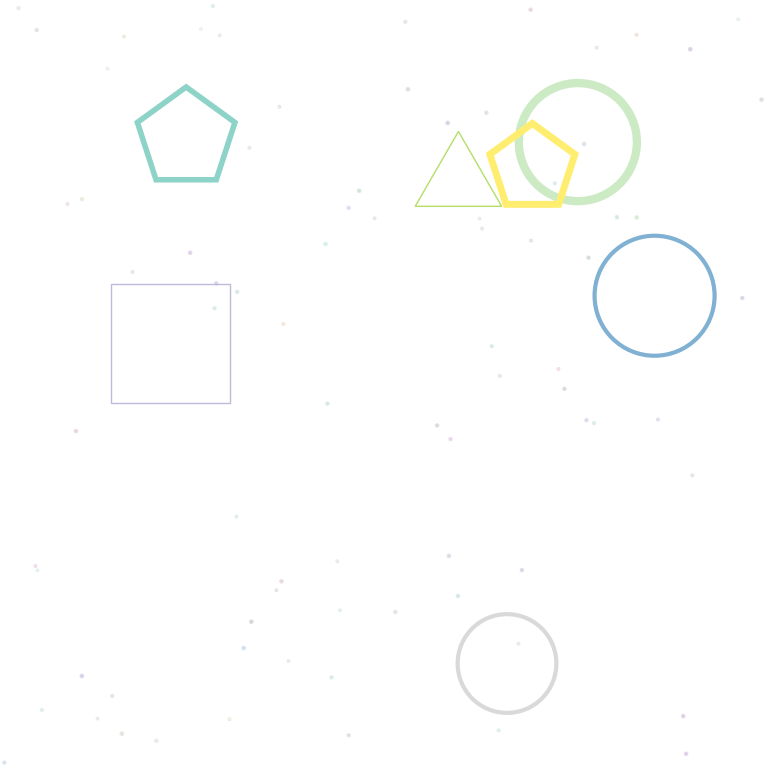[{"shape": "pentagon", "thickness": 2, "radius": 0.33, "center": [0.242, 0.82]}, {"shape": "square", "thickness": 0.5, "radius": 0.39, "center": [0.221, 0.554]}, {"shape": "circle", "thickness": 1.5, "radius": 0.39, "center": [0.85, 0.616]}, {"shape": "triangle", "thickness": 0.5, "radius": 0.32, "center": [0.595, 0.764]}, {"shape": "circle", "thickness": 1.5, "radius": 0.32, "center": [0.658, 0.138]}, {"shape": "circle", "thickness": 3, "radius": 0.38, "center": [0.75, 0.815]}, {"shape": "pentagon", "thickness": 2.5, "radius": 0.29, "center": [0.691, 0.782]}]